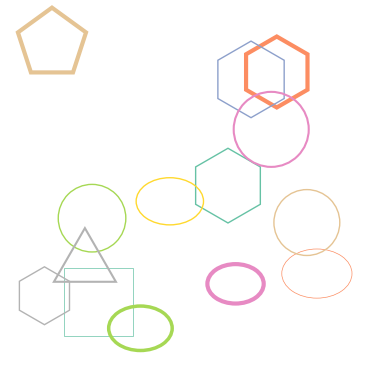[{"shape": "hexagon", "thickness": 1, "radius": 0.49, "center": [0.592, 0.518]}, {"shape": "square", "thickness": 0.5, "radius": 0.44, "center": [0.256, 0.215]}, {"shape": "hexagon", "thickness": 3, "radius": 0.46, "center": [0.719, 0.813]}, {"shape": "oval", "thickness": 0.5, "radius": 0.46, "center": [0.823, 0.289]}, {"shape": "hexagon", "thickness": 1, "radius": 0.5, "center": [0.652, 0.794]}, {"shape": "circle", "thickness": 1.5, "radius": 0.49, "center": [0.704, 0.664]}, {"shape": "oval", "thickness": 3, "radius": 0.37, "center": [0.612, 0.263]}, {"shape": "circle", "thickness": 1, "radius": 0.44, "center": [0.239, 0.433]}, {"shape": "oval", "thickness": 2.5, "radius": 0.41, "center": [0.365, 0.147]}, {"shape": "oval", "thickness": 1, "radius": 0.44, "center": [0.441, 0.477]}, {"shape": "circle", "thickness": 1, "radius": 0.43, "center": [0.797, 0.422]}, {"shape": "pentagon", "thickness": 3, "radius": 0.46, "center": [0.135, 0.887]}, {"shape": "triangle", "thickness": 1.5, "radius": 0.46, "center": [0.221, 0.315]}, {"shape": "hexagon", "thickness": 1, "radius": 0.38, "center": [0.115, 0.232]}]